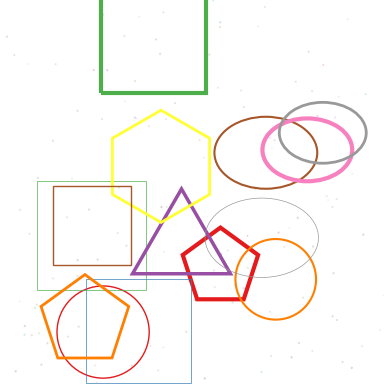[{"shape": "pentagon", "thickness": 3, "radius": 0.51, "center": [0.573, 0.306]}, {"shape": "circle", "thickness": 1, "radius": 0.6, "center": [0.268, 0.138]}, {"shape": "square", "thickness": 0.5, "radius": 0.68, "center": [0.359, 0.14]}, {"shape": "square", "thickness": 0.5, "radius": 0.71, "center": [0.238, 0.389]}, {"shape": "square", "thickness": 3, "radius": 0.69, "center": [0.398, 0.896]}, {"shape": "triangle", "thickness": 2.5, "radius": 0.73, "center": [0.471, 0.362]}, {"shape": "pentagon", "thickness": 2, "radius": 0.6, "center": [0.221, 0.167]}, {"shape": "circle", "thickness": 1.5, "radius": 0.52, "center": [0.716, 0.274]}, {"shape": "hexagon", "thickness": 2, "radius": 0.73, "center": [0.418, 0.568]}, {"shape": "oval", "thickness": 1.5, "radius": 0.67, "center": [0.691, 0.603]}, {"shape": "square", "thickness": 1, "radius": 0.51, "center": [0.238, 0.414]}, {"shape": "oval", "thickness": 3, "radius": 0.58, "center": [0.798, 0.611]}, {"shape": "oval", "thickness": 2, "radius": 0.56, "center": [0.838, 0.655]}, {"shape": "oval", "thickness": 0.5, "radius": 0.74, "center": [0.68, 0.382]}]